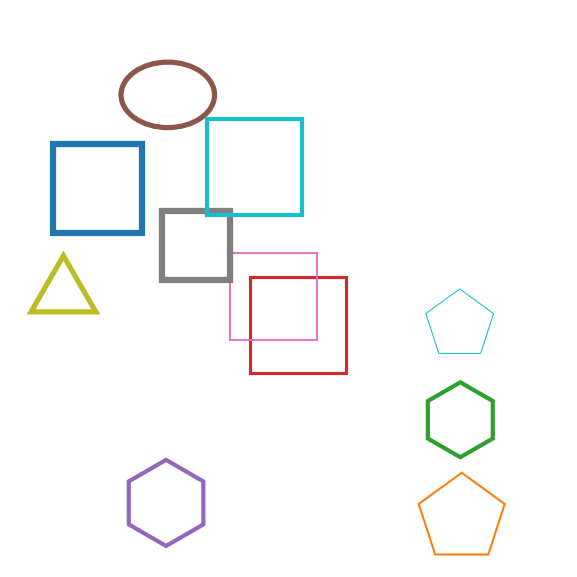[{"shape": "square", "thickness": 3, "radius": 0.39, "center": [0.169, 0.673]}, {"shape": "pentagon", "thickness": 1, "radius": 0.39, "center": [0.8, 0.102]}, {"shape": "hexagon", "thickness": 2, "radius": 0.32, "center": [0.797, 0.272]}, {"shape": "square", "thickness": 1.5, "radius": 0.42, "center": [0.515, 0.436]}, {"shape": "hexagon", "thickness": 2, "radius": 0.37, "center": [0.288, 0.128]}, {"shape": "oval", "thickness": 2.5, "radius": 0.4, "center": [0.291, 0.835]}, {"shape": "square", "thickness": 1, "radius": 0.38, "center": [0.474, 0.485]}, {"shape": "square", "thickness": 3, "radius": 0.3, "center": [0.339, 0.575]}, {"shape": "triangle", "thickness": 2.5, "radius": 0.32, "center": [0.11, 0.491]}, {"shape": "square", "thickness": 2, "radius": 0.41, "center": [0.441, 0.71]}, {"shape": "pentagon", "thickness": 0.5, "radius": 0.31, "center": [0.796, 0.437]}]